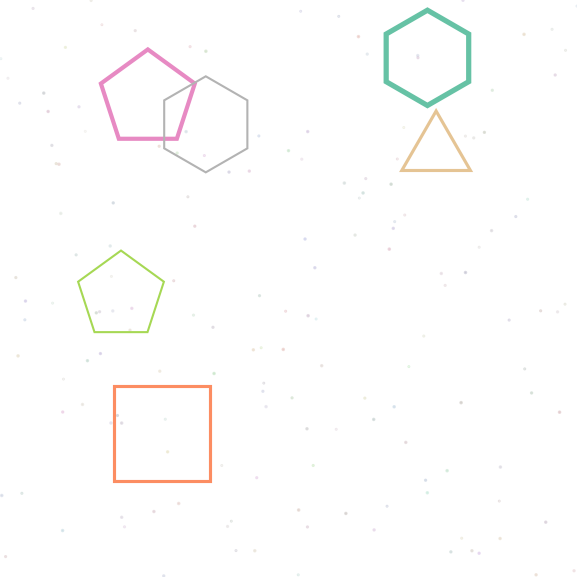[{"shape": "hexagon", "thickness": 2.5, "radius": 0.41, "center": [0.74, 0.899]}, {"shape": "square", "thickness": 1.5, "radius": 0.41, "center": [0.28, 0.248]}, {"shape": "pentagon", "thickness": 2, "radius": 0.43, "center": [0.256, 0.828]}, {"shape": "pentagon", "thickness": 1, "radius": 0.39, "center": [0.21, 0.487]}, {"shape": "triangle", "thickness": 1.5, "radius": 0.34, "center": [0.755, 0.738]}, {"shape": "hexagon", "thickness": 1, "radius": 0.42, "center": [0.356, 0.784]}]